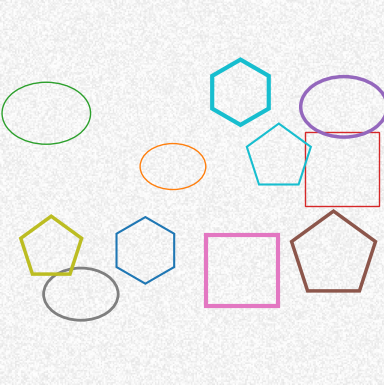[{"shape": "hexagon", "thickness": 1.5, "radius": 0.43, "center": [0.378, 0.35]}, {"shape": "oval", "thickness": 1, "radius": 0.43, "center": [0.449, 0.567]}, {"shape": "oval", "thickness": 1, "radius": 0.57, "center": [0.12, 0.706]}, {"shape": "square", "thickness": 1, "radius": 0.48, "center": [0.889, 0.562]}, {"shape": "oval", "thickness": 2.5, "radius": 0.56, "center": [0.893, 0.722]}, {"shape": "pentagon", "thickness": 2.5, "radius": 0.57, "center": [0.866, 0.337]}, {"shape": "square", "thickness": 3, "radius": 0.46, "center": [0.629, 0.298]}, {"shape": "oval", "thickness": 2, "radius": 0.48, "center": [0.21, 0.236]}, {"shape": "pentagon", "thickness": 2.5, "radius": 0.42, "center": [0.133, 0.355]}, {"shape": "hexagon", "thickness": 3, "radius": 0.42, "center": [0.625, 0.76]}, {"shape": "pentagon", "thickness": 1.5, "radius": 0.44, "center": [0.724, 0.592]}]